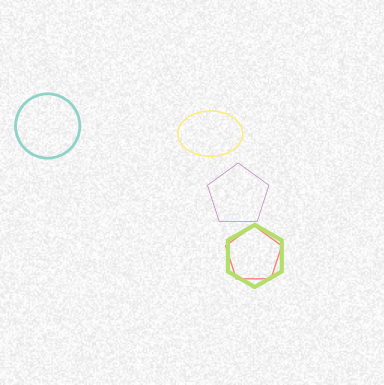[{"shape": "circle", "thickness": 2, "radius": 0.42, "center": [0.124, 0.673]}, {"shape": "pentagon", "thickness": 1, "radius": 0.38, "center": [0.659, 0.338]}, {"shape": "hexagon", "thickness": 3, "radius": 0.4, "center": [0.662, 0.335]}, {"shape": "pentagon", "thickness": 0.5, "radius": 0.42, "center": [0.619, 0.493]}, {"shape": "oval", "thickness": 1, "radius": 0.42, "center": [0.546, 0.653]}]